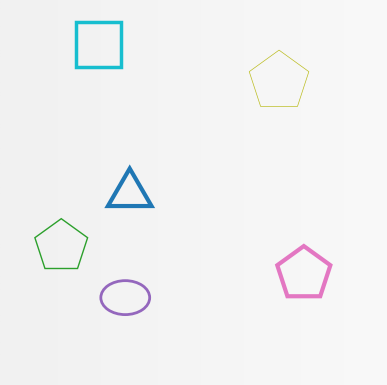[{"shape": "triangle", "thickness": 3, "radius": 0.32, "center": [0.335, 0.497]}, {"shape": "pentagon", "thickness": 1, "radius": 0.36, "center": [0.158, 0.36]}, {"shape": "oval", "thickness": 2, "radius": 0.32, "center": [0.323, 0.227]}, {"shape": "pentagon", "thickness": 3, "radius": 0.36, "center": [0.784, 0.289]}, {"shape": "pentagon", "thickness": 0.5, "radius": 0.4, "center": [0.72, 0.789]}, {"shape": "square", "thickness": 2.5, "radius": 0.29, "center": [0.253, 0.885]}]